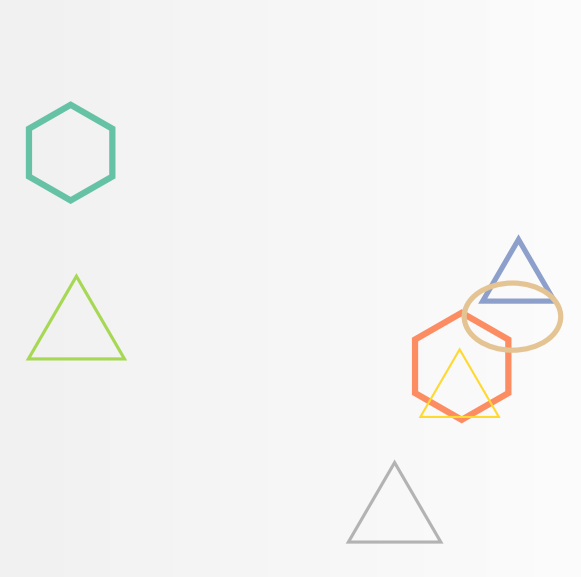[{"shape": "hexagon", "thickness": 3, "radius": 0.41, "center": [0.122, 0.735]}, {"shape": "hexagon", "thickness": 3, "radius": 0.46, "center": [0.794, 0.365]}, {"shape": "triangle", "thickness": 2.5, "radius": 0.36, "center": [0.892, 0.513]}, {"shape": "triangle", "thickness": 1.5, "radius": 0.48, "center": [0.131, 0.425]}, {"shape": "triangle", "thickness": 1, "radius": 0.39, "center": [0.791, 0.316]}, {"shape": "oval", "thickness": 2.5, "radius": 0.42, "center": [0.882, 0.451]}, {"shape": "triangle", "thickness": 1.5, "radius": 0.46, "center": [0.679, 0.106]}]